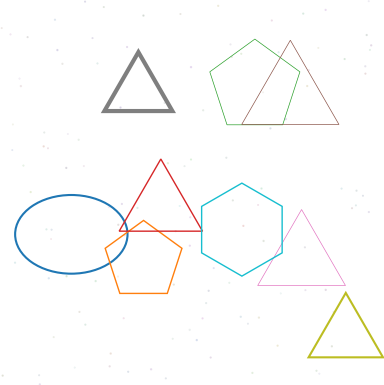[{"shape": "oval", "thickness": 1.5, "radius": 0.73, "center": [0.185, 0.391]}, {"shape": "pentagon", "thickness": 1, "radius": 0.52, "center": [0.373, 0.323]}, {"shape": "pentagon", "thickness": 0.5, "radius": 0.62, "center": [0.662, 0.775]}, {"shape": "triangle", "thickness": 1, "radius": 0.62, "center": [0.418, 0.462]}, {"shape": "triangle", "thickness": 0.5, "radius": 0.73, "center": [0.754, 0.75]}, {"shape": "triangle", "thickness": 0.5, "radius": 0.66, "center": [0.783, 0.324]}, {"shape": "triangle", "thickness": 3, "radius": 0.51, "center": [0.359, 0.763]}, {"shape": "triangle", "thickness": 1.5, "radius": 0.56, "center": [0.898, 0.128]}, {"shape": "hexagon", "thickness": 1, "radius": 0.6, "center": [0.628, 0.404]}]